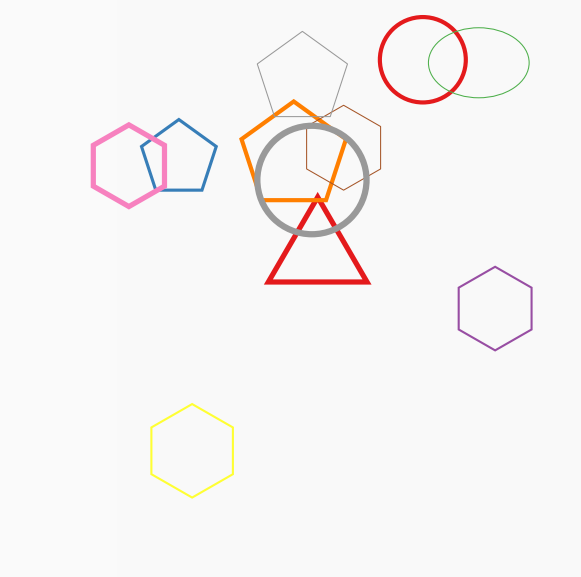[{"shape": "triangle", "thickness": 2.5, "radius": 0.49, "center": [0.547, 0.56]}, {"shape": "circle", "thickness": 2, "radius": 0.37, "center": [0.727, 0.896]}, {"shape": "pentagon", "thickness": 1.5, "radius": 0.34, "center": [0.308, 0.725]}, {"shape": "oval", "thickness": 0.5, "radius": 0.43, "center": [0.824, 0.89]}, {"shape": "hexagon", "thickness": 1, "radius": 0.36, "center": [0.852, 0.465]}, {"shape": "pentagon", "thickness": 2, "radius": 0.47, "center": [0.505, 0.729]}, {"shape": "hexagon", "thickness": 1, "radius": 0.4, "center": [0.331, 0.219]}, {"shape": "hexagon", "thickness": 0.5, "radius": 0.37, "center": [0.591, 0.743]}, {"shape": "hexagon", "thickness": 2.5, "radius": 0.35, "center": [0.222, 0.712]}, {"shape": "pentagon", "thickness": 0.5, "radius": 0.41, "center": [0.52, 0.863]}, {"shape": "circle", "thickness": 3, "radius": 0.47, "center": [0.537, 0.687]}]